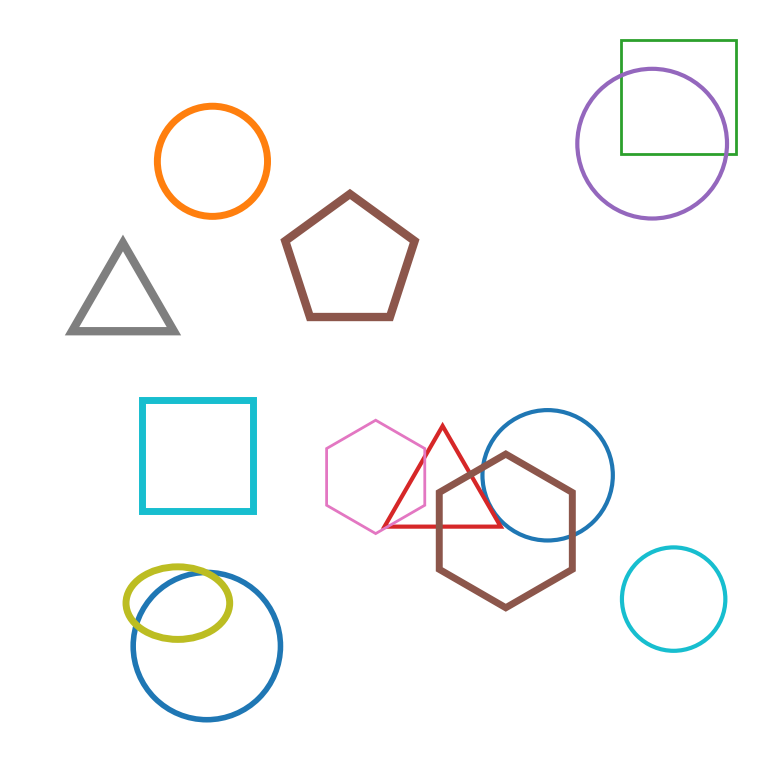[{"shape": "circle", "thickness": 1.5, "radius": 0.42, "center": [0.711, 0.383]}, {"shape": "circle", "thickness": 2, "radius": 0.48, "center": [0.269, 0.161]}, {"shape": "circle", "thickness": 2.5, "radius": 0.36, "center": [0.276, 0.791]}, {"shape": "square", "thickness": 1, "radius": 0.37, "center": [0.881, 0.874]}, {"shape": "triangle", "thickness": 1.5, "radius": 0.44, "center": [0.575, 0.36]}, {"shape": "circle", "thickness": 1.5, "radius": 0.49, "center": [0.847, 0.813]}, {"shape": "hexagon", "thickness": 2.5, "radius": 0.5, "center": [0.657, 0.311]}, {"shape": "pentagon", "thickness": 3, "radius": 0.44, "center": [0.454, 0.66]}, {"shape": "hexagon", "thickness": 1, "radius": 0.37, "center": [0.488, 0.381]}, {"shape": "triangle", "thickness": 3, "radius": 0.38, "center": [0.16, 0.608]}, {"shape": "oval", "thickness": 2.5, "radius": 0.34, "center": [0.231, 0.217]}, {"shape": "circle", "thickness": 1.5, "radius": 0.34, "center": [0.875, 0.222]}, {"shape": "square", "thickness": 2.5, "radius": 0.36, "center": [0.256, 0.408]}]